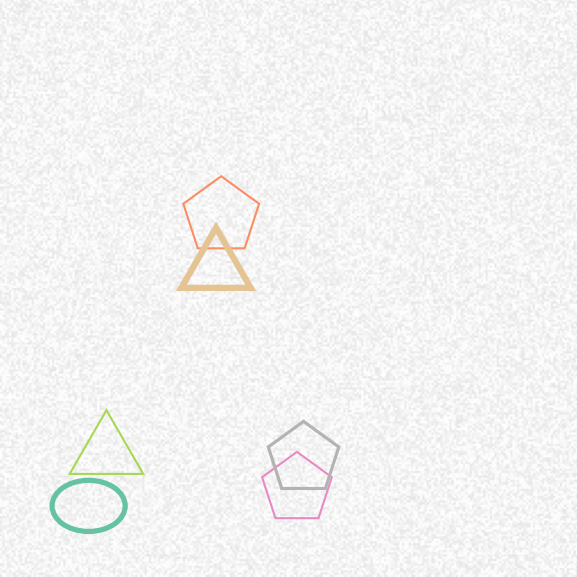[{"shape": "oval", "thickness": 2.5, "radius": 0.32, "center": [0.153, 0.123]}, {"shape": "pentagon", "thickness": 1, "radius": 0.35, "center": [0.383, 0.625]}, {"shape": "pentagon", "thickness": 1, "radius": 0.32, "center": [0.514, 0.153]}, {"shape": "triangle", "thickness": 1, "radius": 0.37, "center": [0.184, 0.215]}, {"shape": "triangle", "thickness": 3, "radius": 0.35, "center": [0.374, 0.535]}, {"shape": "pentagon", "thickness": 1.5, "radius": 0.32, "center": [0.526, 0.205]}]